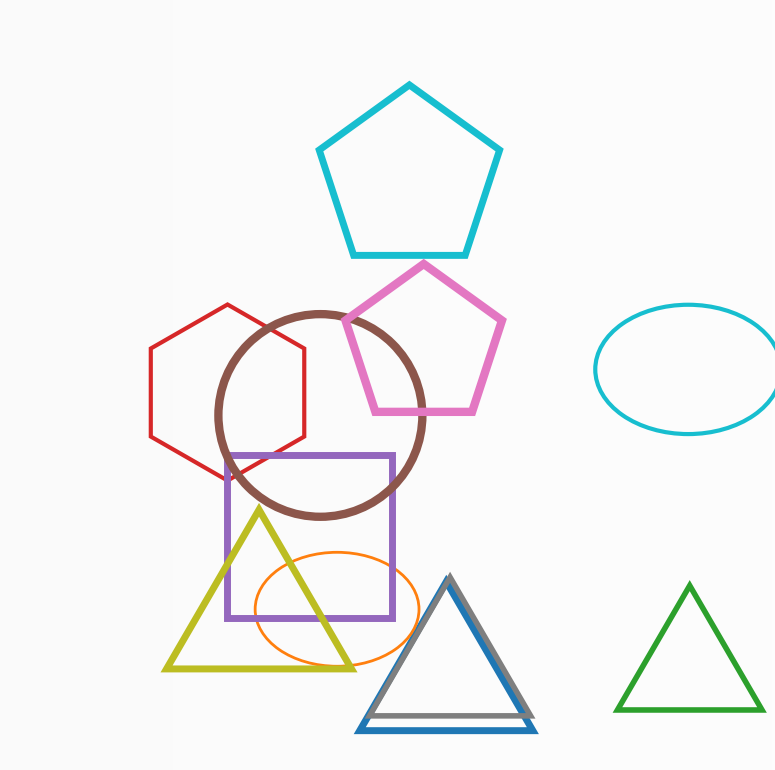[{"shape": "triangle", "thickness": 2.5, "radius": 0.64, "center": [0.576, 0.116]}, {"shape": "oval", "thickness": 1, "radius": 0.53, "center": [0.435, 0.209]}, {"shape": "triangle", "thickness": 2, "radius": 0.54, "center": [0.89, 0.132]}, {"shape": "hexagon", "thickness": 1.5, "radius": 0.57, "center": [0.294, 0.49]}, {"shape": "square", "thickness": 2.5, "radius": 0.53, "center": [0.399, 0.303]}, {"shape": "circle", "thickness": 3, "radius": 0.66, "center": [0.413, 0.46]}, {"shape": "pentagon", "thickness": 3, "radius": 0.53, "center": [0.547, 0.551]}, {"shape": "triangle", "thickness": 2, "radius": 0.6, "center": [0.581, 0.13]}, {"shape": "triangle", "thickness": 2.5, "radius": 0.69, "center": [0.334, 0.2]}, {"shape": "pentagon", "thickness": 2.5, "radius": 0.61, "center": [0.528, 0.767]}, {"shape": "oval", "thickness": 1.5, "radius": 0.6, "center": [0.888, 0.52]}]